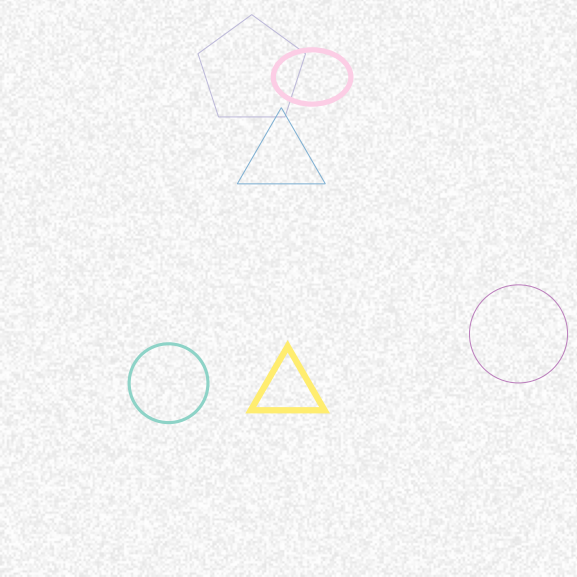[{"shape": "circle", "thickness": 1.5, "radius": 0.34, "center": [0.292, 0.336]}, {"shape": "pentagon", "thickness": 0.5, "radius": 0.49, "center": [0.436, 0.876]}, {"shape": "triangle", "thickness": 0.5, "radius": 0.44, "center": [0.487, 0.725]}, {"shape": "oval", "thickness": 2.5, "radius": 0.34, "center": [0.54, 0.866]}, {"shape": "circle", "thickness": 0.5, "radius": 0.42, "center": [0.898, 0.421]}, {"shape": "triangle", "thickness": 3, "radius": 0.37, "center": [0.498, 0.326]}]